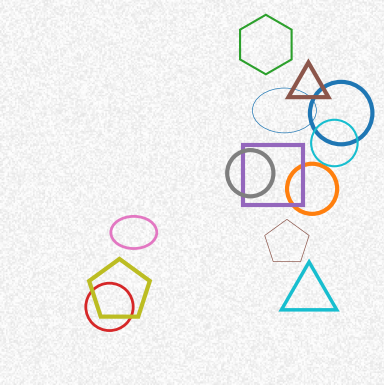[{"shape": "circle", "thickness": 3, "radius": 0.41, "center": [0.886, 0.706]}, {"shape": "oval", "thickness": 0.5, "radius": 0.42, "center": [0.739, 0.713]}, {"shape": "circle", "thickness": 3, "radius": 0.33, "center": [0.811, 0.51]}, {"shape": "hexagon", "thickness": 1.5, "radius": 0.39, "center": [0.69, 0.884]}, {"shape": "circle", "thickness": 2, "radius": 0.31, "center": [0.284, 0.203]}, {"shape": "square", "thickness": 3, "radius": 0.39, "center": [0.709, 0.545]}, {"shape": "pentagon", "thickness": 0.5, "radius": 0.3, "center": [0.745, 0.37]}, {"shape": "triangle", "thickness": 3, "radius": 0.3, "center": [0.801, 0.778]}, {"shape": "oval", "thickness": 2, "radius": 0.3, "center": [0.348, 0.396]}, {"shape": "circle", "thickness": 3, "radius": 0.3, "center": [0.65, 0.55]}, {"shape": "pentagon", "thickness": 3, "radius": 0.41, "center": [0.31, 0.245]}, {"shape": "triangle", "thickness": 2.5, "radius": 0.41, "center": [0.803, 0.237]}, {"shape": "circle", "thickness": 1.5, "radius": 0.3, "center": [0.868, 0.629]}]